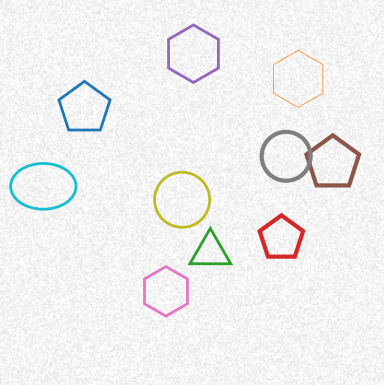[{"shape": "pentagon", "thickness": 2, "radius": 0.35, "center": [0.219, 0.719]}, {"shape": "hexagon", "thickness": 0.5, "radius": 0.37, "center": [0.775, 0.795]}, {"shape": "triangle", "thickness": 2, "radius": 0.31, "center": [0.546, 0.346]}, {"shape": "pentagon", "thickness": 3, "radius": 0.3, "center": [0.731, 0.381]}, {"shape": "hexagon", "thickness": 2, "radius": 0.37, "center": [0.503, 0.86]}, {"shape": "pentagon", "thickness": 3, "radius": 0.36, "center": [0.864, 0.577]}, {"shape": "hexagon", "thickness": 2, "radius": 0.32, "center": [0.431, 0.243]}, {"shape": "circle", "thickness": 3, "radius": 0.32, "center": [0.743, 0.594]}, {"shape": "circle", "thickness": 2, "radius": 0.36, "center": [0.473, 0.481]}, {"shape": "oval", "thickness": 2, "radius": 0.42, "center": [0.113, 0.516]}]